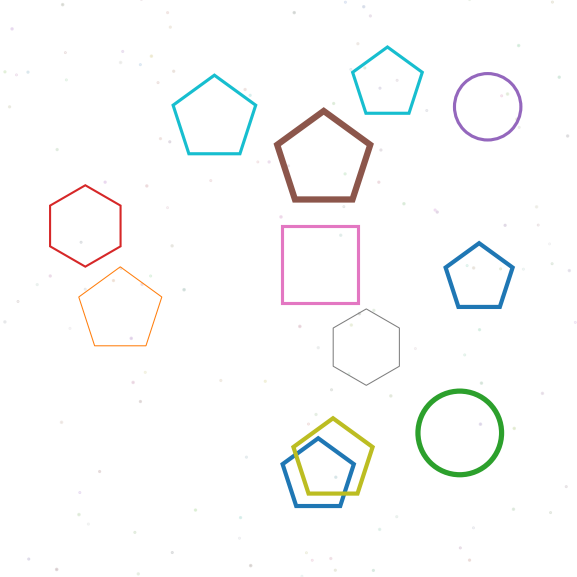[{"shape": "pentagon", "thickness": 2, "radius": 0.32, "center": [0.551, 0.175]}, {"shape": "pentagon", "thickness": 2, "radius": 0.31, "center": [0.83, 0.517]}, {"shape": "pentagon", "thickness": 0.5, "radius": 0.38, "center": [0.208, 0.462]}, {"shape": "circle", "thickness": 2.5, "radius": 0.36, "center": [0.796, 0.249]}, {"shape": "hexagon", "thickness": 1, "radius": 0.35, "center": [0.148, 0.608]}, {"shape": "circle", "thickness": 1.5, "radius": 0.29, "center": [0.844, 0.814]}, {"shape": "pentagon", "thickness": 3, "radius": 0.42, "center": [0.561, 0.722]}, {"shape": "square", "thickness": 1.5, "radius": 0.33, "center": [0.554, 0.541]}, {"shape": "hexagon", "thickness": 0.5, "radius": 0.33, "center": [0.634, 0.398]}, {"shape": "pentagon", "thickness": 2, "radius": 0.36, "center": [0.577, 0.203]}, {"shape": "pentagon", "thickness": 1.5, "radius": 0.38, "center": [0.371, 0.794]}, {"shape": "pentagon", "thickness": 1.5, "radius": 0.32, "center": [0.671, 0.854]}]